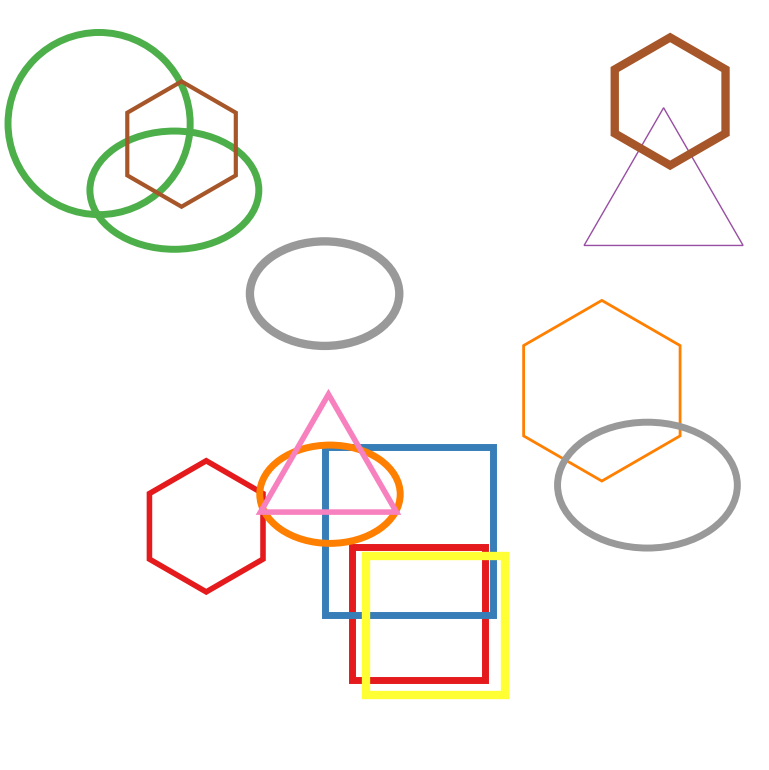[{"shape": "square", "thickness": 2.5, "radius": 0.43, "center": [0.544, 0.204]}, {"shape": "hexagon", "thickness": 2, "radius": 0.43, "center": [0.268, 0.316]}, {"shape": "square", "thickness": 2.5, "radius": 0.54, "center": [0.531, 0.311]}, {"shape": "circle", "thickness": 2.5, "radius": 0.59, "center": [0.129, 0.84]}, {"shape": "oval", "thickness": 2.5, "radius": 0.55, "center": [0.226, 0.753]}, {"shape": "triangle", "thickness": 0.5, "radius": 0.6, "center": [0.862, 0.741]}, {"shape": "oval", "thickness": 2.5, "radius": 0.46, "center": [0.429, 0.358]}, {"shape": "hexagon", "thickness": 1, "radius": 0.59, "center": [0.782, 0.493]}, {"shape": "square", "thickness": 3, "radius": 0.45, "center": [0.566, 0.187]}, {"shape": "hexagon", "thickness": 3, "radius": 0.42, "center": [0.87, 0.868]}, {"shape": "hexagon", "thickness": 1.5, "radius": 0.41, "center": [0.236, 0.813]}, {"shape": "triangle", "thickness": 2, "radius": 0.51, "center": [0.427, 0.386]}, {"shape": "oval", "thickness": 3, "radius": 0.48, "center": [0.422, 0.619]}, {"shape": "oval", "thickness": 2.5, "radius": 0.58, "center": [0.841, 0.37]}]